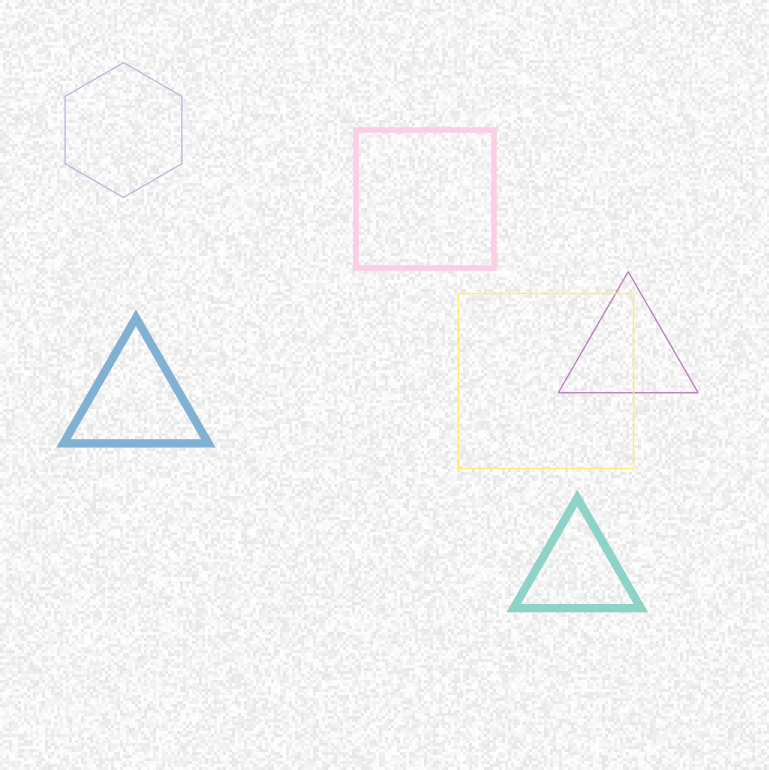[{"shape": "triangle", "thickness": 3, "radius": 0.48, "center": [0.75, 0.258]}, {"shape": "hexagon", "thickness": 0.5, "radius": 0.44, "center": [0.16, 0.831]}, {"shape": "triangle", "thickness": 3, "radius": 0.54, "center": [0.177, 0.479]}, {"shape": "square", "thickness": 2, "radius": 0.45, "center": [0.552, 0.741]}, {"shape": "triangle", "thickness": 0.5, "radius": 0.52, "center": [0.816, 0.542]}, {"shape": "square", "thickness": 0.5, "radius": 0.57, "center": [0.709, 0.506]}]